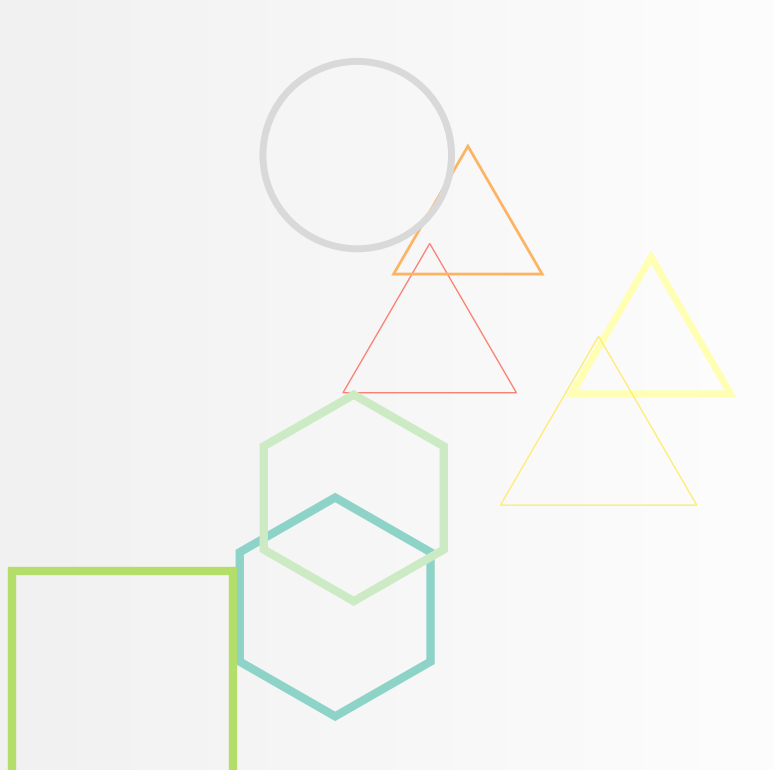[{"shape": "hexagon", "thickness": 3, "radius": 0.71, "center": [0.432, 0.212]}, {"shape": "triangle", "thickness": 2.5, "radius": 0.59, "center": [0.84, 0.548]}, {"shape": "triangle", "thickness": 0.5, "radius": 0.65, "center": [0.554, 0.555]}, {"shape": "triangle", "thickness": 1, "radius": 0.55, "center": [0.604, 0.699]}, {"shape": "square", "thickness": 3, "radius": 0.71, "center": [0.158, 0.115]}, {"shape": "circle", "thickness": 2.5, "radius": 0.61, "center": [0.461, 0.799]}, {"shape": "hexagon", "thickness": 3, "radius": 0.67, "center": [0.456, 0.353]}, {"shape": "triangle", "thickness": 0.5, "radius": 0.73, "center": [0.772, 0.417]}]